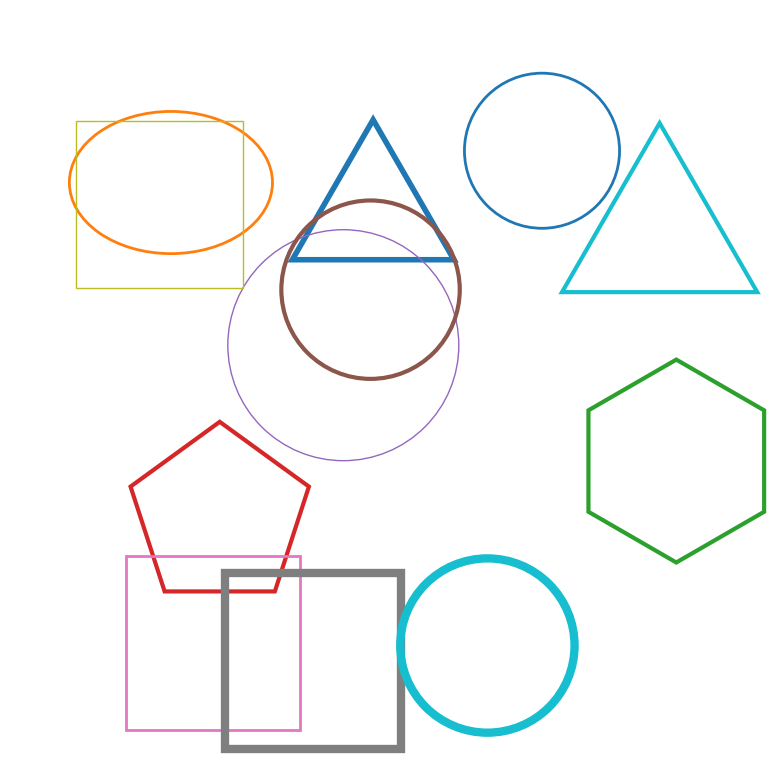[{"shape": "triangle", "thickness": 2, "radius": 0.61, "center": [0.485, 0.723]}, {"shape": "circle", "thickness": 1, "radius": 0.5, "center": [0.704, 0.804]}, {"shape": "oval", "thickness": 1, "radius": 0.66, "center": [0.222, 0.763]}, {"shape": "hexagon", "thickness": 1.5, "radius": 0.66, "center": [0.878, 0.401]}, {"shape": "pentagon", "thickness": 1.5, "radius": 0.61, "center": [0.285, 0.33]}, {"shape": "circle", "thickness": 0.5, "radius": 0.75, "center": [0.446, 0.552]}, {"shape": "circle", "thickness": 1.5, "radius": 0.58, "center": [0.481, 0.624]}, {"shape": "square", "thickness": 1, "radius": 0.56, "center": [0.276, 0.165]}, {"shape": "square", "thickness": 3, "radius": 0.57, "center": [0.407, 0.141]}, {"shape": "square", "thickness": 0.5, "radius": 0.54, "center": [0.207, 0.734]}, {"shape": "triangle", "thickness": 1.5, "radius": 0.73, "center": [0.857, 0.694]}, {"shape": "circle", "thickness": 3, "radius": 0.57, "center": [0.633, 0.162]}]